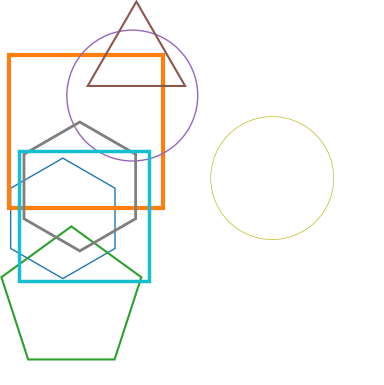[{"shape": "hexagon", "thickness": 1, "radius": 0.78, "center": [0.163, 0.433]}, {"shape": "square", "thickness": 3, "radius": 0.99, "center": [0.223, 0.658]}, {"shape": "pentagon", "thickness": 1.5, "radius": 0.96, "center": [0.185, 0.221]}, {"shape": "circle", "thickness": 1, "radius": 0.85, "center": [0.344, 0.752]}, {"shape": "triangle", "thickness": 1.5, "radius": 0.73, "center": [0.354, 0.85]}, {"shape": "hexagon", "thickness": 2, "radius": 0.84, "center": [0.207, 0.516]}, {"shape": "circle", "thickness": 0.5, "radius": 0.8, "center": [0.707, 0.537]}, {"shape": "square", "thickness": 2.5, "radius": 0.85, "center": [0.219, 0.438]}]